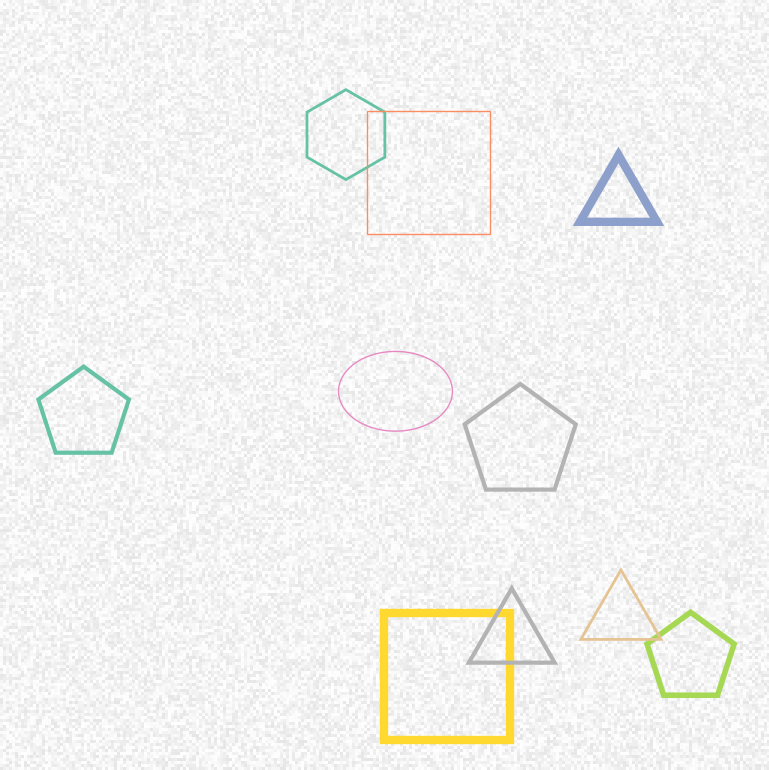[{"shape": "hexagon", "thickness": 1, "radius": 0.29, "center": [0.449, 0.825]}, {"shape": "pentagon", "thickness": 1.5, "radius": 0.31, "center": [0.109, 0.462]}, {"shape": "square", "thickness": 0.5, "radius": 0.4, "center": [0.556, 0.776]}, {"shape": "triangle", "thickness": 3, "radius": 0.29, "center": [0.803, 0.741]}, {"shape": "oval", "thickness": 0.5, "radius": 0.37, "center": [0.514, 0.492]}, {"shape": "pentagon", "thickness": 2, "radius": 0.3, "center": [0.897, 0.145]}, {"shape": "square", "thickness": 3, "radius": 0.41, "center": [0.58, 0.121]}, {"shape": "triangle", "thickness": 1, "radius": 0.3, "center": [0.806, 0.2]}, {"shape": "pentagon", "thickness": 1.5, "radius": 0.38, "center": [0.676, 0.425]}, {"shape": "triangle", "thickness": 1.5, "radius": 0.32, "center": [0.665, 0.172]}]